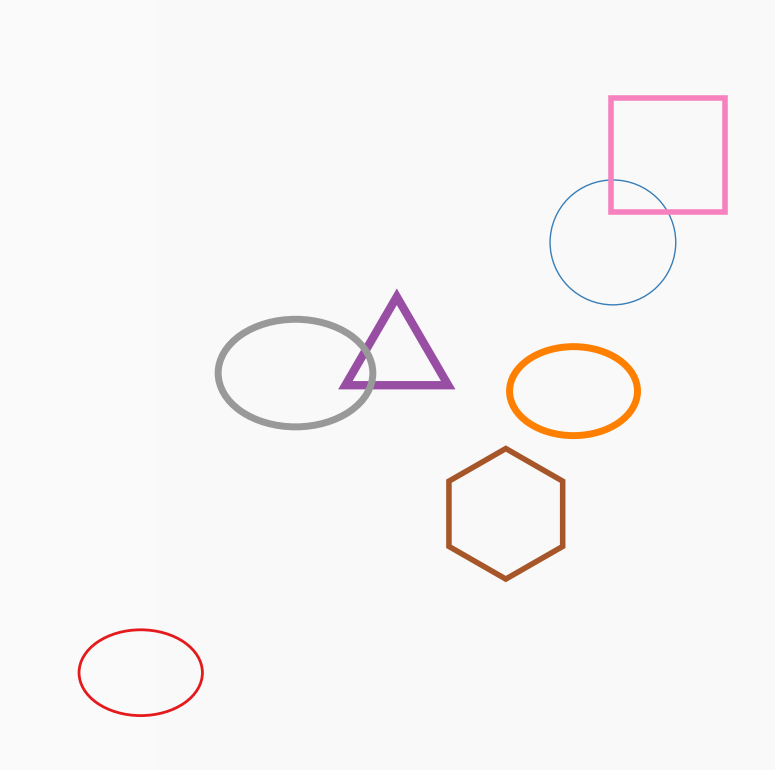[{"shape": "oval", "thickness": 1, "radius": 0.4, "center": [0.182, 0.126]}, {"shape": "circle", "thickness": 0.5, "radius": 0.41, "center": [0.791, 0.685]}, {"shape": "triangle", "thickness": 3, "radius": 0.38, "center": [0.512, 0.538]}, {"shape": "oval", "thickness": 2.5, "radius": 0.41, "center": [0.74, 0.492]}, {"shape": "hexagon", "thickness": 2, "radius": 0.42, "center": [0.653, 0.333]}, {"shape": "square", "thickness": 2, "radius": 0.37, "center": [0.862, 0.799]}, {"shape": "oval", "thickness": 2.5, "radius": 0.5, "center": [0.381, 0.515]}]